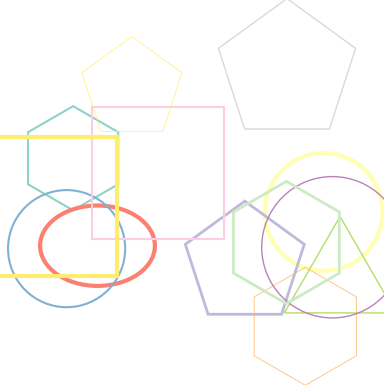[{"shape": "hexagon", "thickness": 1.5, "radius": 0.68, "center": [0.19, 0.589]}, {"shape": "circle", "thickness": 3, "radius": 0.76, "center": [0.841, 0.45]}, {"shape": "pentagon", "thickness": 2, "radius": 0.81, "center": [0.636, 0.315]}, {"shape": "oval", "thickness": 3, "radius": 0.75, "center": [0.253, 0.362]}, {"shape": "circle", "thickness": 1.5, "radius": 0.76, "center": [0.173, 0.354]}, {"shape": "hexagon", "thickness": 0.5, "radius": 0.77, "center": [0.793, 0.152]}, {"shape": "triangle", "thickness": 1, "radius": 0.83, "center": [0.883, 0.271]}, {"shape": "square", "thickness": 1.5, "radius": 0.85, "center": [0.41, 0.55]}, {"shape": "pentagon", "thickness": 1, "radius": 0.94, "center": [0.745, 0.816]}, {"shape": "circle", "thickness": 1, "radius": 0.92, "center": [0.863, 0.358]}, {"shape": "hexagon", "thickness": 2, "radius": 0.79, "center": [0.744, 0.37]}, {"shape": "square", "thickness": 3, "radius": 0.9, "center": [0.123, 0.463]}, {"shape": "pentagon", "thickness": 0.5, "radius": 0.68, "center": [0.343, 0.769]}]